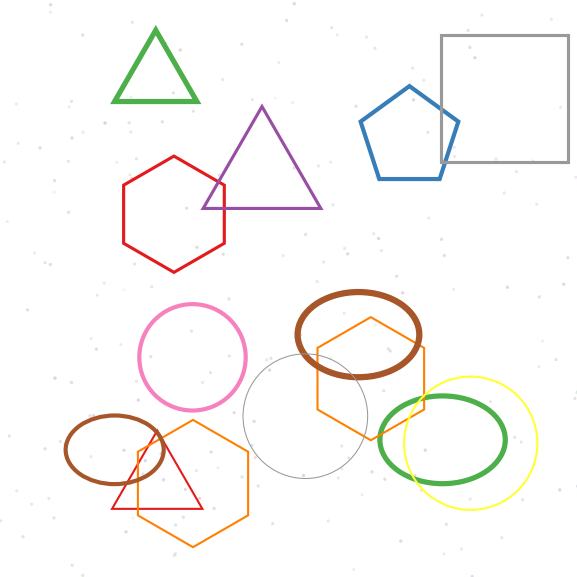[{"shape": "hexagon", "thickness": 1.5, "radius": 0.5, "center": [0.301, 0.628]}, {"shape": "triangle", "thickness": 1, "radius": 0.45, "center": [0.272, 0.163]}, {"shape": "pentagon", "thickness": 2, "radius": 0.44, "center": [0.709, 0.761]}, {"shape": "oval", "thickness": 2.5, "radius": 0.54, "center": [0.766, 0.238]}, {"shape": "triangle", "thickness": 2.5, "radius": 0.41, "center": [0.27, 0.865]}, {"shape": "triangle", "thickness": 1.5, "radius": 0.59, "center": [0.454, 0.697]}, {"shape": "hexagon", "thickness": 1, "radius": 0.53, "center": [0.642, 0.343]}, {"shape": "hexagon", "thickness": 1, "radius": 0.55, "center": [0.334, 0.162]}, {"shape": "circle", "thickness": 1, "radius": 0.58, "center": [0.815, 0.232]}, {"shape": "oval", "thickness": 2, "radius": 0.42, "center": [0.199, 0.22]}, {"shape": "oval", "thickness": 3, "radius": 0.53, "center": [0.621, 0.42]}, {"shape": "circle", "thickness": 2, "radius": 0.46, "center": [0.333, 0.38]}, {"shape": "square", "thickness": 1.5, "radius": 0.55, "center": [0.873, 0.829]}, {"shape": "circle", "thickness": 0.5, "radius": 0.54, "center": [0.529, 0.278]}]